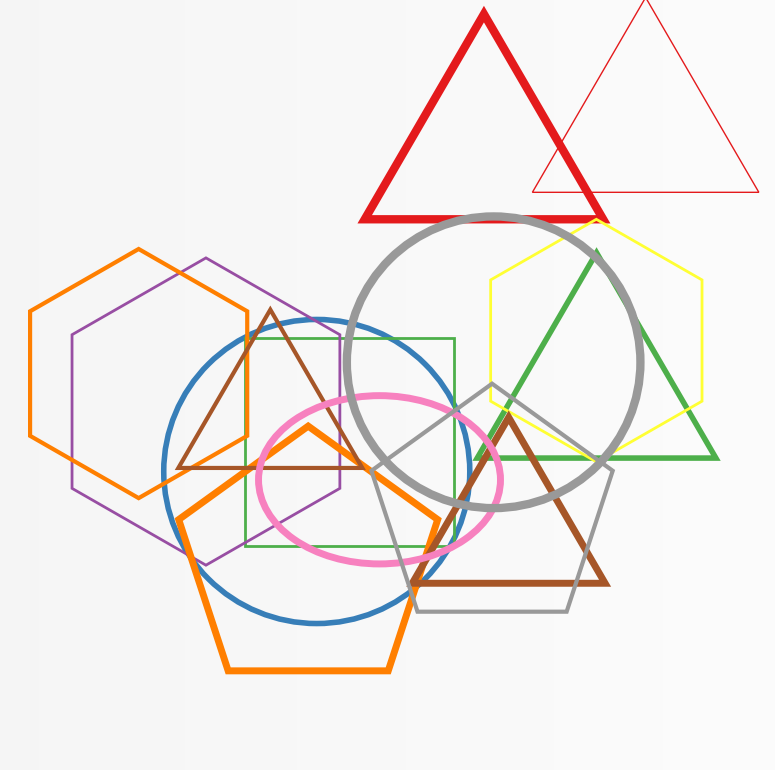[{"shape": "triangle", "thickness": 0.5, "radius": 0.84, "center": [0.833, 0.835]}, {"shape": "triangle", "thickness": 3, "radius": 0.89, "center": [0.624, 0.804]}, {"shape": "circle", "thickness": 2, "radius": 0.99, "center": [0.409, 0.388]}, {"shape": "square", "thickness": 1, "radius": 0.67, "center": [0.45, 0.426]}, {"shape": "triangle", "thickness": 2, "radius": 0.89, "center": [0.77, 0.494]}, {"shape": "hexagon", "thickness": 1, "radius": 1.0, "center": [0.266, 0.466]}, {"shape": "pentagon", "thickness": 2.5, "radius": 0.88, "center": [0.398, 0.271]}, {"shape": "hexagon", "thickness": 1.5, "radius": 0.81, "center": [0.179, 0.515]}, {"shape": "hexagon", "thickness": 1, "radius": 0.79, "center": [0.769, 0.558]}, {"shape": "triangle", "thickness": 1.5, "radius": 0.69, "center": [0.349, 0.461]}, {"shape": "triangle", "thickness": 2.5, "radius": 0.72, "center": [0.656, 0.314]}, {"shape": "oval", "thickness": 2.5, "radius": 0.78, "center": [0.49, 0.377]}, {"shape": "pentagon", "thickness": 1.5, "radius": 0.82, "center": [0.635, 0.338]}, {"shape": "circle", "thickness": 3, "radius": 0.95, "center": [0.637, 0.53]}]